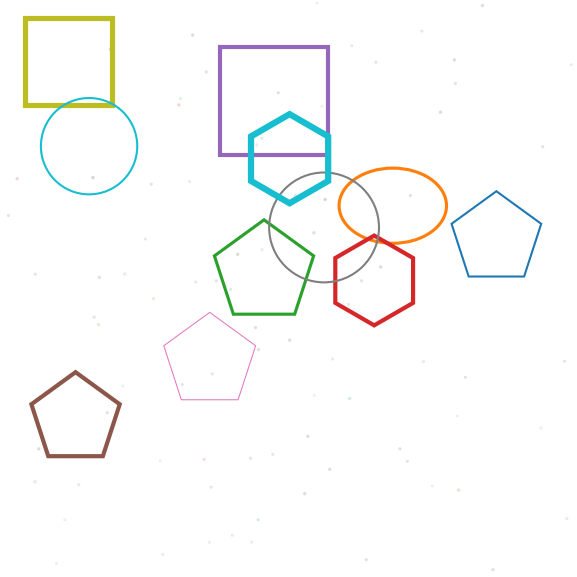[{"shape": "pentagon", "thickness": 1, "radius": 0.41, "center": [0.86, 0.586]}, {"shape": "oval", "thickness": 1.5, "radius": 0.47, "center": [0.68, 0.643]}, {"shape": "pentagon", "thickness": 1.5, "radius": 0.45, "center": [0.457, 0.528]}, {"shape": "hexagon", "thickness": 2, "radius": 0.39, "center": [0.648, 0.513]}, {"shape": "square", "thickness": 2, "radius": 0.47, "center": [0.475, 0.825]}, {"shape": "pentagon", "thickness": 2, "radius": 0.4, "center": [0.131, 0.274]}, {"shape": "pentagon", "thickness": 0.5, "radius": 0.42, "center": [0.363, 0.375]}, {"shape": "circle", "thickness": 1, "radius": 0.48, "center": [0.561, 0.605]}, {"shape": "square", "thickness": 2.5, "radius": 0.38, "center": [0.119, 0.893]}, {"shape": "circle", "thickness": 1, "radius": 0.42, "center": [0.154, 0.746]}, {"shape": "hexagon", "thickness": 3, "radius": 0.39, "center": [0.501, 0.724]}]